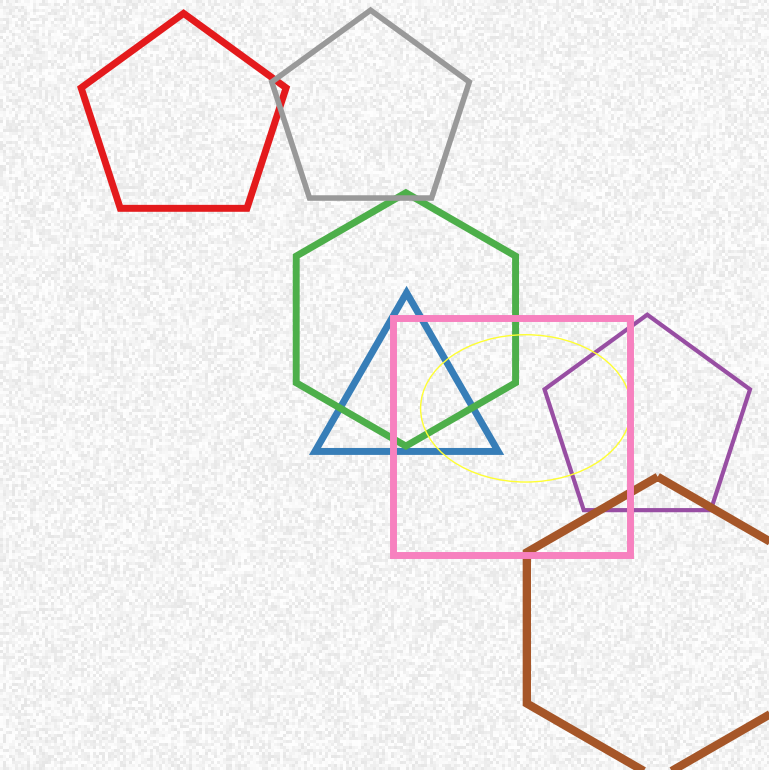[{"shape": "pentagon", "thickness": 2.5, "radius": 0.7, "center": [0.238, 0.843]}, {"shape": "triangle", "thickness": 2.5, "radius": 0.69, "center": [0.528, 0.482]}, {"shape": "hexagon", "thickness": 2.5, "radius": 0.82, "center": [0.527, 0.585]}, {"shape": "pentagon", "thickness": 1.5, "radius": 0.7, "center": [0.841, 0.451]}, {"shape": "oval", "thickness": 0.5, "radius": 0.68, "center": [0.683, 0.47]}, {"shape": "hexagon", "thickness": 3, "radius": 0.98, "center": [0.854, 0.185]}, {"shape": "square", "thickness": 2.5, "radius": 0.77, "center": [0.665, 0.433]}, {"shape": "pentagon", "thickness": 2, "radius": 0.67, "center": [0.481, 0.852]}]